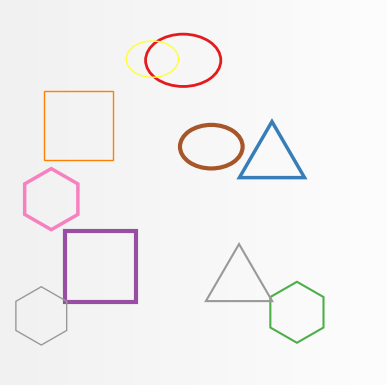[{"shape": "oval", "thickness": 2, "radius": 0.49, "center": [0.473, 0.843]}, {"shape": "triangle", "thickness": 2.5, "radius": 0.49, "center": [0.702, 0.587]}, {"shape": "hexagon", "thickness": 1.5, "radius": 0.4, "center": [0.766, 0.189]}, {"shape": "square", "thickness": 3, "radius": 0.46, "center": [0.26, 0.308]}, {"shape": "square", "thickness": 1, "radius": 0.45, "center": [0.203, 0.673]}, {"shape": "oval", "thickness": 1, "radius": 0.34, "center": [0.393, 0.846]}, {"shape": "oval", "thickness": 3, "radius": 0.4, "center": [0.545, 0.619]}, {"shape": "hexagon", "thickness": 2.5, "radius": 0.4, "center": [0.132, 0.483]}, {"shape": "hexagon", "thickness": 1, "radius": 0.38, "center": [0.107, 0.18]}, {"shape": "triangle", "thickness": 1.5, "radius": 0.49, "center": [0.617, 0.267]}]